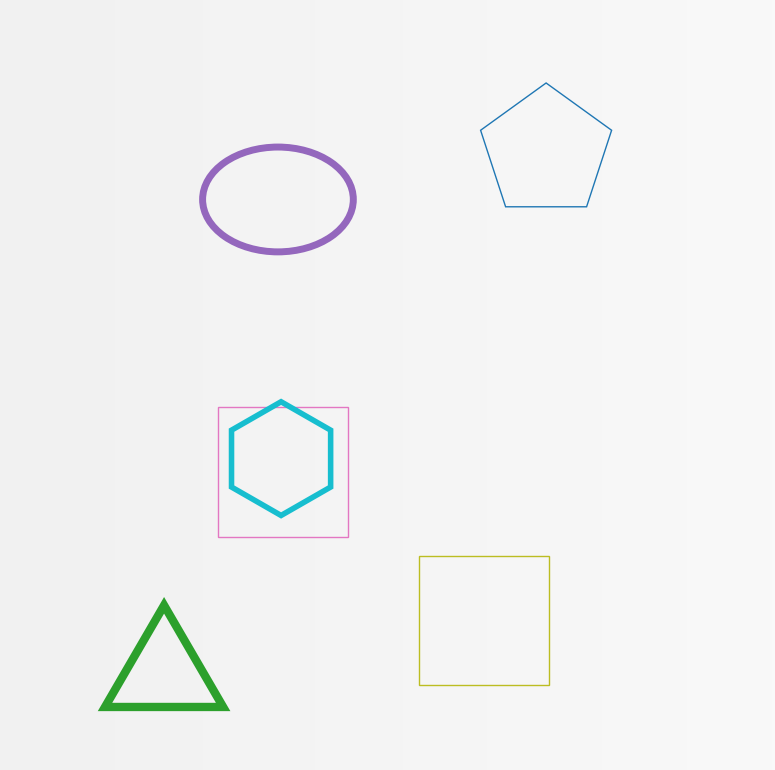[{"shape": "pentagon", "thickness": 0.5, "radius": 0.44, "center": [0.705, 0.803]}, {"shape": "triangle", "thickness": 3, "radius": 0.44, "center": [0.212, 0.126]}, {"shape": "oval", "thickness": 2.5, "radius": 0.49, "center": [0.359, 0.741]}, {"shape": "square", "thickness": 0.5, "radius": 0.42, "center": [0.365, 0.387]}, {"shape": "square", "thickness": 0.5, "radius": 0.42, "center": [0.625, 0.194]}, {"shape": "hexagon", "thickness": 2, "radius": 0.37, "center": [0.363, 0.404]}]